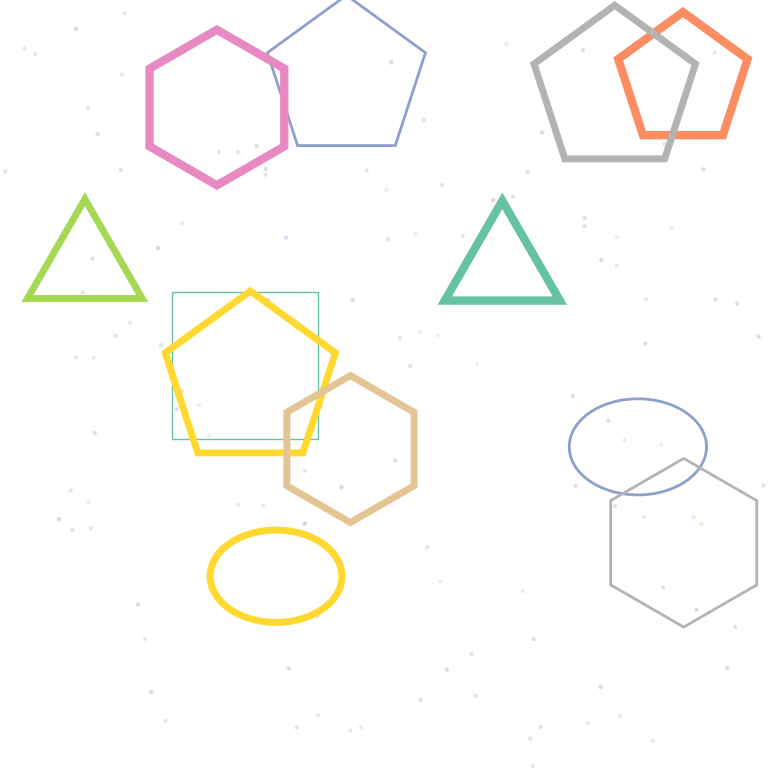[{"shape": "triangle", "thickness": 3, "radius": 0.43, "center": [0.652, 0.653]}, {"shape": "square", "thickness": 0.5, "radius": 0.48, "center": [0.318, 0.526]}, {"shape": "pentagon", "thickness": 3, "radius": 0.44, "center": [0.887, 0.896]}, {"shape": "pentagon", "thickness": 1, "radius": 0.54, "center": [0.45, 0.898]}, {"shape": "oval", "thickness": 1, "radius": 0.45, "center": [0.828, 0.42]}, {"shape": "hexagon", "thickness": 3, "radius": 0.51, "center": [0.282, 0.86]}, {"shape": "triangle", "thickness": 2.5, "radius": 0.43, "center": [0.11, 0.655]}, {"shape": "oval", "thickness": 2.5, "radius": 0.43, "center": [0.359, 0.252]}, {"shape": "pentagon", "thickness": 2.5, "radius": 0.58, "center": [0.325, 0.506]}, {"shape": "hexagon", "thickness": 2.5, "radius": 0.48, "center": [0.455, 0.417]}, {"shape": "hexagon", "thickness": 1, "radius": 0.55, "center": [0.888, 0.295]}, {"shape": "pentagon", "thickness": 2.5, "radius": 0.55, "center": [0.798, 0.883]}]